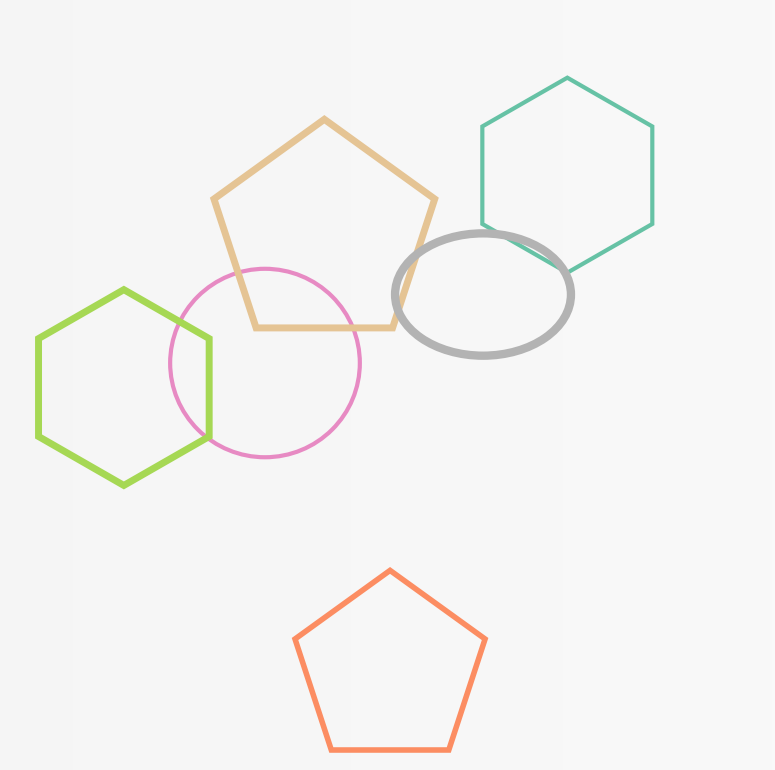[{"shape": "hexagon", "thickness": 1.5, "radius": 0.63, "center": [0.732, 0.772]}, {"shape": "pentagon", "thickness": 2, "radius": 0.64, "center": [0.503, 0.13]}, {"shape": "circle", "thickness": 1.5, "radius": 0.61, "center": [0.342, 0.529]}, {"shape": "hexagon", "thickness": 2.5, "radius": 0.64, "center": [0.16, 0.497]}, {"shape": "pentagon", "thickness": 2.5, "radius": 0.75, "center": [0.419, 0.695]}, {"shape": "oval", "thickness": 3, "radius": 0.57, "center": [0.623, 0.617]}]